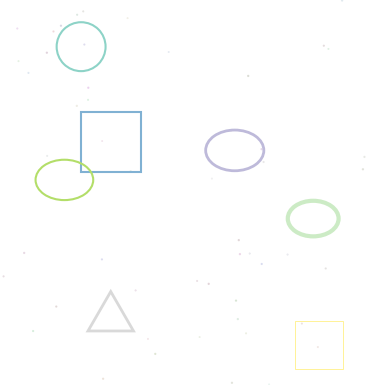[{"shape": "circle", "thickness": 1.5, "radius": 0.32, "center": [0.211, 0.879]}, {"shape": "oval", "thickness": 2, "radius": 0.38, "center": [0.61, 0.609]}, {"shape": "square", "thickness": 1.5, "radius": 0.39, "center": [0.288, 0.632]}, {"shape": "oval", "thickness": 1.5, "radius": 0.37, "center": [0.167, 0.533]}, {"shape": "triangle", "thickness": 2, "radius": 0.34, "center": [0.288, 0.174]}, {"shape": "oval", "thickness": 3, "radius": 0.33, "center": [0.813, 0.432]}, {"shape": "square", "thickness": 0.5, "radius": 0.31, "center": [0.829, 0.104]}]